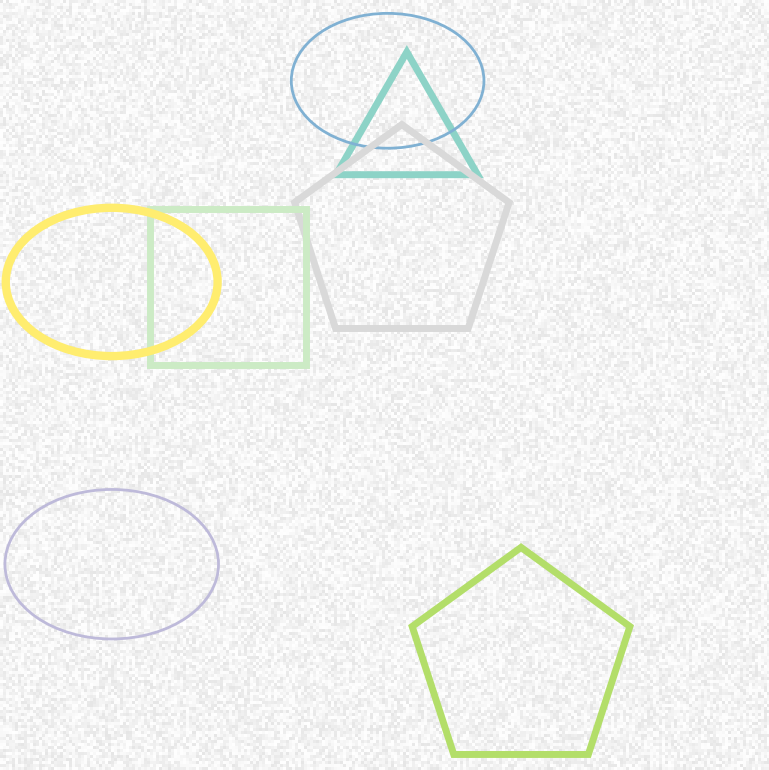[{"shape": "triangle", "thickness": 2.5, "radius": 0.53, "center": [0.528, 0.826]}, {"shape": "oval", "thickness": 1, "radius": 0.69, "center": [0.145, 0.267]}, {"shape": "oval", "thickness": 1, "radius": 0.63, "center": [0.503, 0.895]}, {"shape": "pentagon", "thickness": 2.5, "radius": 0.74, "center": [0.677, 0.14]}, {"shape": "pentagon", "thickness": 2.5, "radius": 0.73, "center": [0.522, 0.692]}, {"shape": "square", "thickness": 2.5, "radius": 0.5, "center": [0.296, 0.627]}, {"shape": "oval", "thickness": 3, "radius": 0.69, "center": [0.145, 0.634]}]